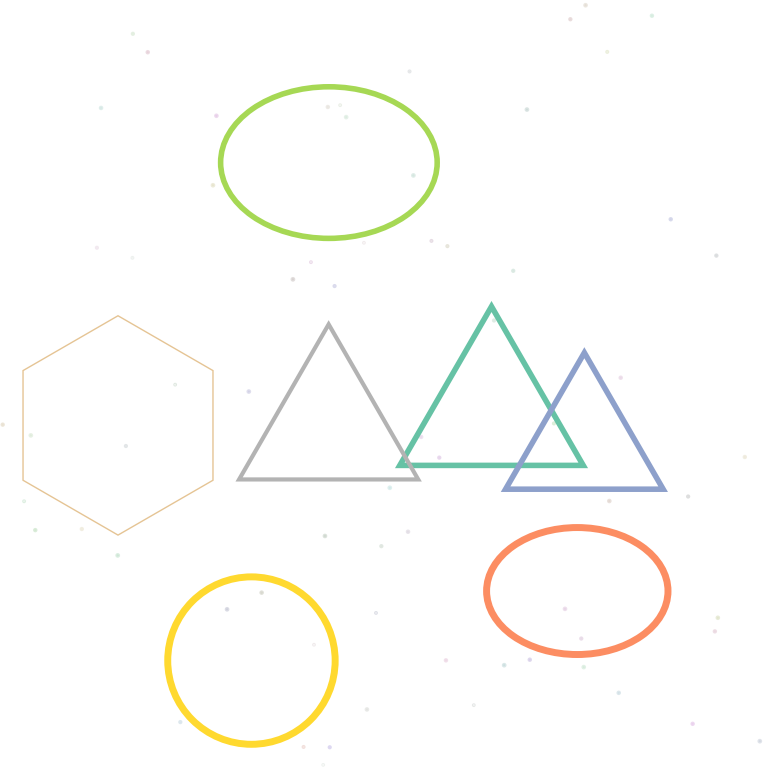[{"shape": "triangle", "thickness": 2, "radius": 0.69, "center": [0.638, 0.464]}, {"shape": "oval", "thickness": 2.5, "radius": 0.59, "center": [0.75, 0.232]}, {"shape": "triangle", "thickness": 2, "radius": 0.59, "center": [0.759, 0.424]}, {"shape": "oval", "thickness": 2, "radius": 0.7, "center": [0.427, 0.789]}, {"shape": "circle", "thickness": 2.5, "radius": 0.54, "center": [0.327, 0.142]}, {"shape": "hexagon", "thickness": 0.5, "radius": 0.71, "center": [0.153, 0.448]}, {"shape": "triangle", "thickness": 1.5, "radius": 0.67, "center": [0.427, 0.444]}]